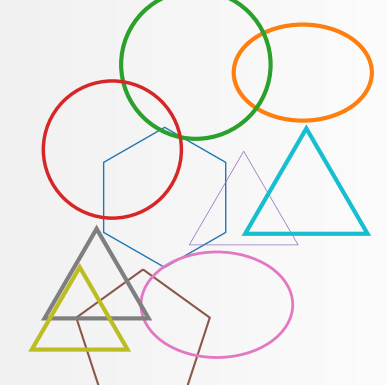[{"shape": "hexagon", "thickness": 1, "radius": 0.91, "center": [0.425, 0.487]}, {"shape": "oval", "thickness": 3, "radius": 0.89, "center": [0.781, 0.811]}, {"shape": "circle", "thickness": 3, "radius": 0.96, "center": [0.505, 0.832]}, {"shape": "circle", "thickness": 2.5, "radius": 0.89, "center": [0.29, 0.612]}, {"shape": "triangle", "thickness": 0.5, "radius": 0.81, "center": [0.629, 0.445]}, {"shape": "pentagon", "thickness": 1.5, "radius": 0.91, "center": [0.369, 0.119]}, {"shape": "oval", "thickness": 2, "radius": 0.98, "center": [0.56, 0.208]}, {"shape": "triangle", "thickness": 3, "radius": 0.78, "center": [0.249, 0.251]}, {"shape": "triangle", "thickness": 3, "radius": 0.71, "center": [0.206, 0.163]}, {"shape": "triangle", "thickness": 3, "radius": 0.91, "center": [0.791, 0.484]}]